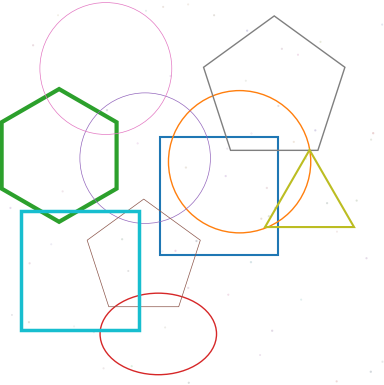[{"shape": "square", "thickness": 1.5, "radius": 0.76, "center": [0.568, 0.491]}, {"shape": "circle", "thickness": 1, "radius": 0.92, "center": [0.622, 0.58]}, {"shape": "hexagon", "thickness": 3, "radius": 0.86, "center": [0.154, 0.596]}, {"shape": "oval", "thickness": 1, "radius": 0.76, "center": [0.411, 0.133]}, {"shape": "circle", "thickness": 0.5, "radius": 0.85, "center": [0.377, 0.589]}, {"shape": "pentagon", "thickness": 0.5, "radius": 0.77, "center": [0.373, 0.328]}, {"shape": "circle", "thickness": 0.5, "radius": 0.86, "center": [0.275, 0.822]}, {"shape": "pentagon", "thickness": 1, "radius": 0.96, "center": [0.712, 0.766]}, {"shape": "triangle", "thickness": 1.5, "radius": 0.67, "center": [0.804, 0.477]}, {"shape": "square", "thickness": 2.5, "radius": 0.77, "center": [0.207, 0.297]}]